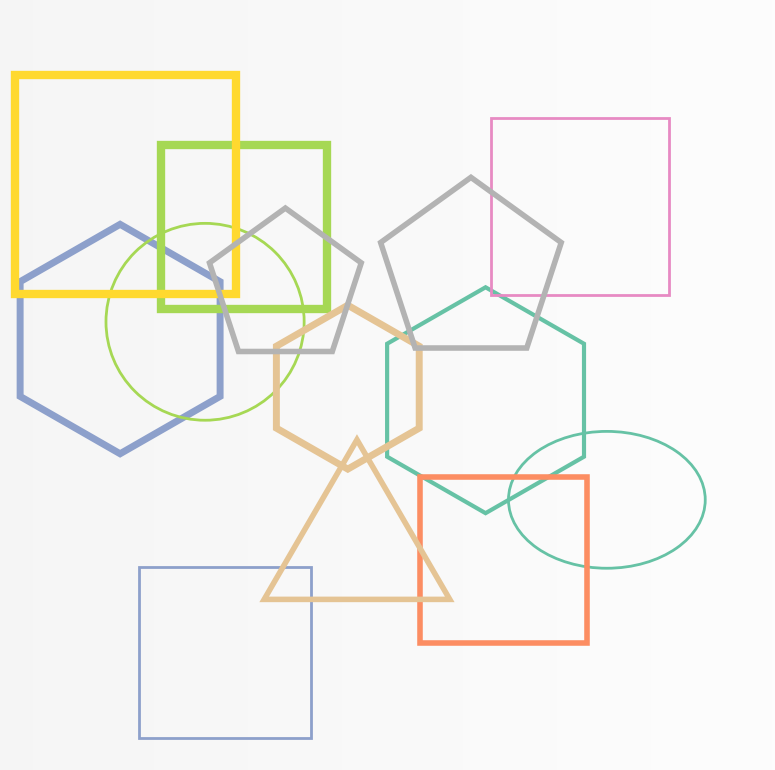[{"shape": "hexagon", "thickness": 1.5, "radius": 0.73, "center": [0.627, 0.48]}, {"shape": "oval", "thickness": 1, "radius": 0.63, "center": [0.783, 0.351]}, {"shape": "square", "thickness": 2, "radius": 0.54, "center": [0.65, 0.273]}, {"shape": "square", "thickness": 1, "radius": 0.55, "center": [0.291, 0.152]}, {"shape": "hexagon", "thickness": 2.5, "radius": 0.74, "center": [0.155, 0.56]}, {"shape": "square", "thickness": 1, "radius": 0.57, "center": [0.749, 0.732]}, {"shape": "circle", "thickness": 1, "radius": 0.64, "center": [0.265, 0.582]}, {"shape": "square", "thickness": 3, "radius": 0.53, "center": [0.315, 0.705]}, {"shape": "square", "thickness": 3, "radius": 0.71, "center": [0.162, 0.76]}, {"shape": "triangle", "thickness": 2, "radius": 0.69, "center": [0.461, 0.291]}, {"shape": "hexagon", "thickness": 2.5, "radius": 0.53, "center": [0.449, 0.497]}, {"shape": "pentagon", "thickness": 2, "radius": 0.51, "center": [0.368, 0.627]}, {"shape": "pentagon", "thickness": 2, "radius": 0.61, "center": [0.608, 0.647]}]